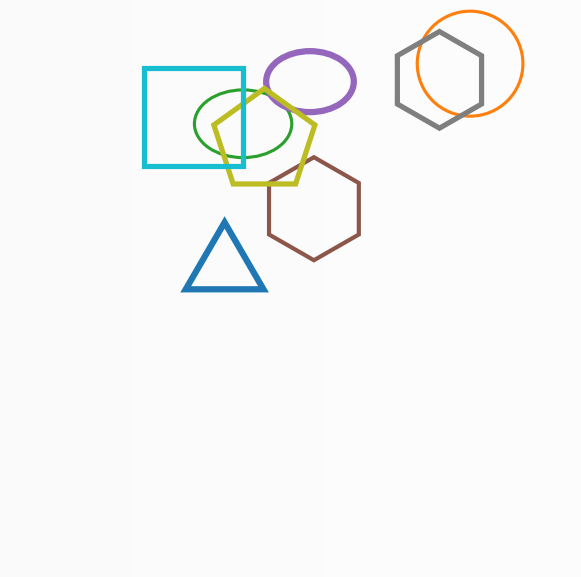[{"shape": "triangle", "thickness": 3, "radius": 0.39, "center": [0.386, 0.537]}, {"shape": "circle", "thickness": 1.5, "radius": 0.45, "center": [0.809, 0.889]}, {"shape": "oval", "thickness": 1.5, "radius": 0.42, "center": [0.418, 0.785]}, {"shape": "oval", "thickness": 3, "radius": 0.38, "center": [0.533, 0.858]}, {"shape": "hexagon", "thickness": 2, "radius": 0.45, "center": [0.54, 0.638]}, {"shape": "hexagon", "thickness": 2.5, "radius": 0.42, "center": [0.756, 0.861]}, {"shape": "pentagon", "thickness": 2.5, "radius": 0.46, "center": [0.455, 0.754]}, {"shape": "square", "thickness": 2.5, "radius": 0.42, "center": [0.333, 0.797]}]